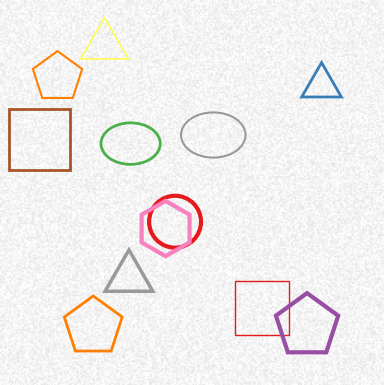[{"shape": "circle", "thickness": 3, "radius": 0.34, "center": [0.455, 0.424]}, {"shape": "square", "thickness": 1, "radius": 0.35, "center": [0.681, 0.199]}, {"shape": "triangle", "thickness": 2, "radius": 0.3, "center": [0.835, 0.778]}, {"shape": "oval", "thickness": 2, "radius": 0.38, "center": [0.339, 0.627]}, {"shape": "pentagon", "thickness": 3, "radius": 0.43, "center": [0.798, 0.154]}, {"shape": "pentagon", "thickness": 2, "radius": 0.4, "center": [0.242, 0.152]}, {"shape": "pentagon", "thickness": 1.5, "radius": 0.34, "center": [0.149, 0.8]}, {"shape": "triangle", "thickness": 1, "radius": 0.36, "center": [0.272, 0.883]}, {"shape": "square", "thickness": 2, "radius": 0.39, "center": [0.103, 0.637]}, {"shape": "hexagon", "thickness": 3, "radius": 0.36, "center": [0.43, 0.406]}, {"shape": "triangle", "thickness": 2.5, "radius": 0.36, "center": [0.335, 0.279]}, {"shape": "oval", "thickness": 1.5, "radius": 0.42, "center": [0.554, 0.649]}]